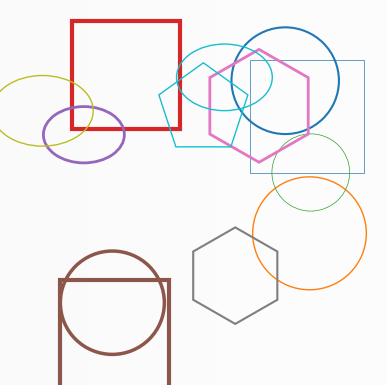[{"shape": "circle", "thickness": 1.5, "radius": 0.69, "center": [0.736, 0.79]}, {"shape": "square", "thickness": 0.5, "radius": 0.74, "center": [0.792, 0.698]}, {"shape": "circle", "thickness": 1, "radius": 0.73, "center": [0.799, 0.394]}, {"shape": "circle", "thickness": 0.5, "radius": 0.5, "center": [0.802, 0.552]}, {"shape": "square", "thickness": 3, "radius": 0.7, "center": [0.325, 0.806]}, {"shape": "oval", "thickness": 2, "radius": 0.52, "center": [0.216, 0.65]}, {"shape": "circle", "thickness": 2.5, "radius": 0.67, "center": [0.29, 0.214]}, {"shape": "square", "thickness": 3, "radius": 0.7, "center": [0.295, 0.131]}, {"shape": "hexagon", "thickness": 2, "radius": 0.73, "center": [0.668, 0.725]}, {"shape": "hexagon", "thickness": 1.5, "radius": 0.63, "center": [0.607, 0.284]}, {"shape": "oval", "thickness": 1, "radius": 0.66, "center": [0.11, 0.712]}, {"shape": "oval", "thickness": 1, "radius": 0.62, "center": [0.579, 0.799]}, {"shape": "pentagon", "thickness": 1, "radius": 0.6, "center": [0.525, 0.716]}]